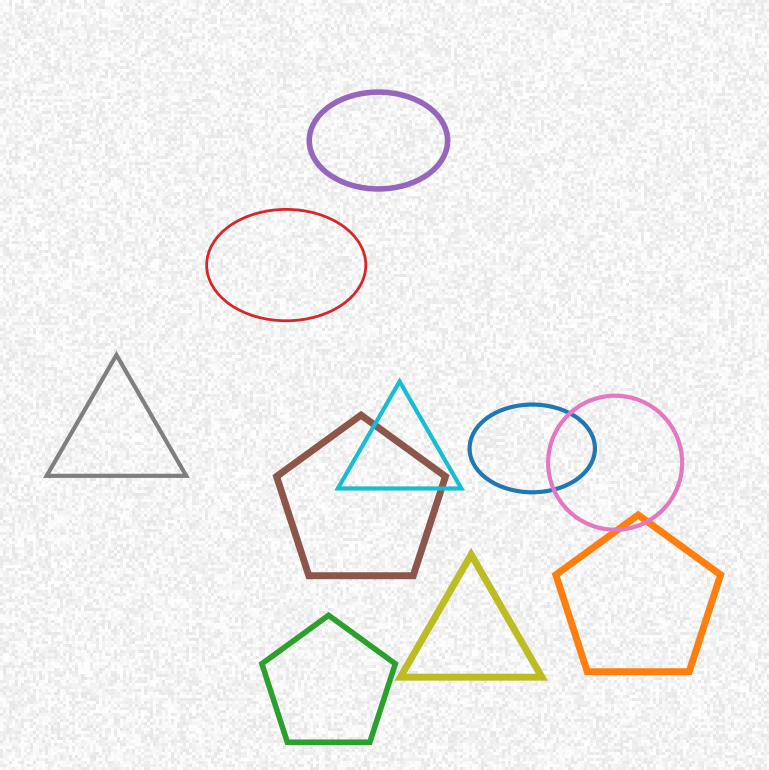[{"shape": "oval", "thickness": 1.5, "radius": 0.41, "center": [0.691, 0.418]}, {"shape": "pentagon", "thickness": 2.5, "radius": 0.56, "center": [0.829, 0.219]}, {"shape": "pentagon", "thickness": 2, "radius": 0.46, "center": [0.427, 0.11]}, {"shape": "oval", "thickness": 1, "radius": 0.52, "center": [0.372, 0.656]}, {"shape": "oval", "thickness": 2, "radius": 0.45, "center": [0.491, 0.818]}, {"shape": "pentagon", "thickness": 2.5, "radius": 0.58, "center": [0.469, 0.346]}, {"shape": "circle", "thickness": 1.5, "radius": 0.44, "center": [0.799, 0.399]}, {"shape": "triangle", "thickness": 1.5, "radius": 0.52, "center": [0.151, 0.434]}, {"shape": "triangle", "thickness": 2.5, "radius": 0.53, "center": [0.612, 0.174]}, {"shape": "triangle", "thickness": 1.5, "radius": 0.46, "center": [0.519, 0.412]}]